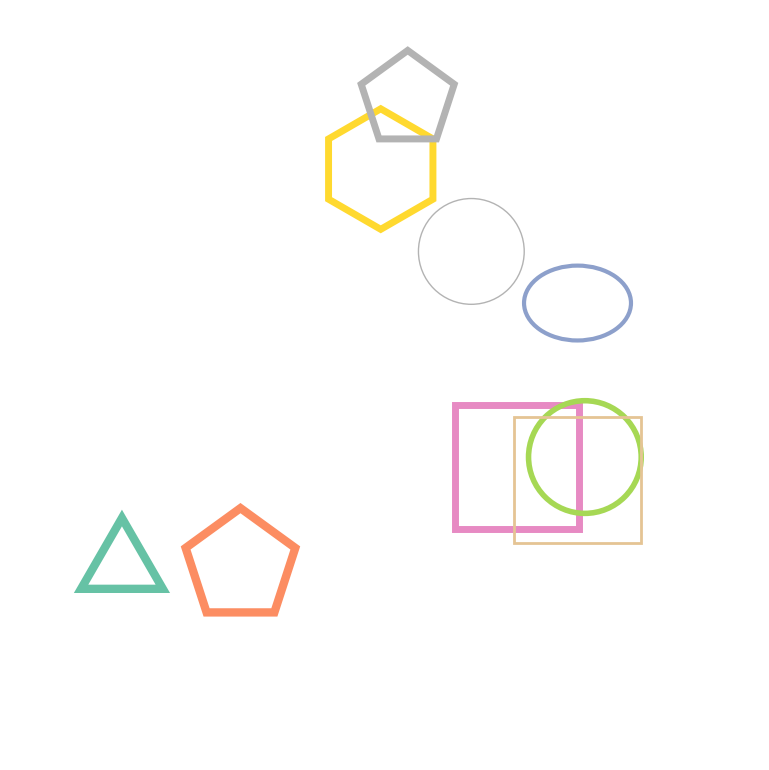[{"shape": "triangle", "thickness": 3, "radius": 0.31, "center": [0.158, 0.266]}, {"shape": "pentagon", "thickness": 3, "radius": 0.37, "center": [0.312, 0.265]}, {"shape": "oval", "thickness": 1.5, "radius": 0.35, "center": [0.75, 0.606]}, {"shape": "square", "thickness": 2.5, "radius": 0.4, "center": [0.671, 0.394]}, {"shape": "circle", "thickness": 2, "radius": 0.37, "center": [0.76, 0.406]}, {"shape": "hexagon", "thickness": 2.5, "radius": 0.39, "center": [0.494, 0.78]}, {"shape": "square", "thickness": 1, "radius": 0.41, "center": [0.75, 0.377]}, {"shape": "circle", "thickness": 0.5, "radius": 0.34, "center": [0.612, 0.673]}, {"shape": "pentagon", "thickness": 2.5, "radius": 0.32, "center": [0.53, 0.871]}]